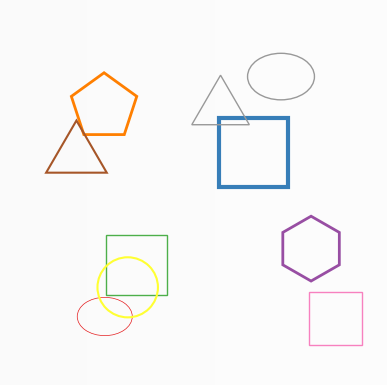[{"shape": "oval", "thickness": 0.5, "radius": 0.35, "center": [0.27, 0.178]}, {"shape": "square", "thickness": 3, "radius": 0.44, "center": [0.653, 0.604]}, {"shape": "square", "thickness": 1, "radius": 0.39, "center": [0.352, 0.312]}, {"shape": "hexagon", "thickness": 2, "radius": 0.42, "center": [0.803, 0.354]}, {"shape": "pentagon", "thickness": 2, "radius": 0.44, "center": [0.269, 0.722]}, {"shape": "circle", "thickness": 1.5, "radius": 0.39, "center": [0.33, 0.254]}, {"shape": "triangle", "thickness": 1.5, "radius": 0.45, "center": [0.197, 0.597]}, {"shape": "square", "thickness": 1, "radius": 0.34, "center": [0.865, 0.174]}, {"shape": "triangle", "thickness": 1, "radius": 0.43, "center": [0.569, 0.719]}, {"shape": "oval", "thickness": 1, "radius": 0.43, "center": [0.725, 0.801]}]